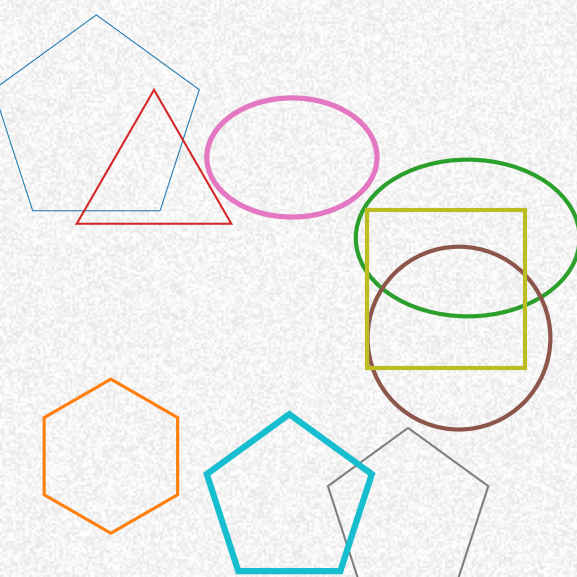[{"shape": "pentagon", "thickness": 0.5, "radius": 0.94, "center": [0.167, 0.786]}, {"shape": "hexagon", "thickness": 1.5, "radius": 0.67, "center": [0.192, 0.209]}, {"shape": "oval", "thickness": 2, "radius": 0.97, "center": [0.81, 0.587]}, {"shape": "triangle", "thickness": 1, "radius": 0.77, "center": [0.267, 0.689]}, {"shape": "circle", "thickness": 2, "radius": 0.79, "center": [0.795, 0.414]}, {"shape": "oval", "thickness": 2.5, "radius": 0.74, "center": [0.505, 0.726]}, {"shape": "pentagon", "thickness": 1, "radius": 0.73, "center": [0.707, 0.112]}, {"shape": "square", "thickness": 2, "radius": 0.68, "center": [0.772, 0.499]}, {"shape": "pentagon", "thickness": 3, "radius": 0.75, "center": [0.501, 0.132]}]